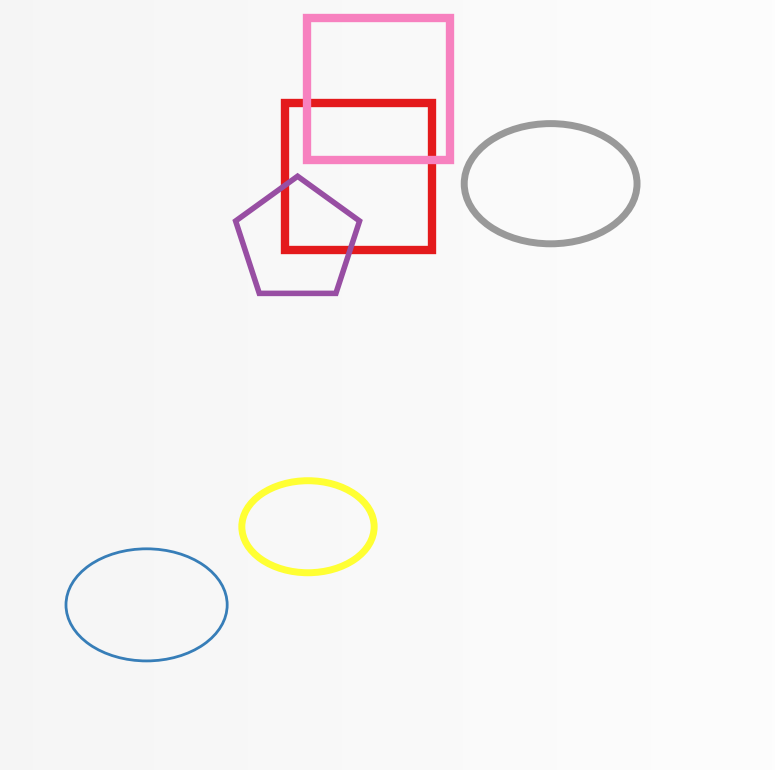[{"shape": "square", "thickness": 3, "radius": 0.48, "center": [0.463, 0.771]}, {"shape": "oval", "thickness": 1, "radius": 0.52, "center": [0.189, 0.214]}, {"shape": "pentagon", "thickness": 2, "radius": 0.42, "center": [0.384, 0.687]}, {"shape": "oval", "thickness": 2.5, "radius": 0.43, "center": [0.397, 0.316]}, {"shape": "square", "thickness": 3, "radius": 0.46, "center": [0.489, 0.885]}, {"shape": "oval", "thickness": 2.5, "radius": 0.56, "center": [0.71, 0.761]}]